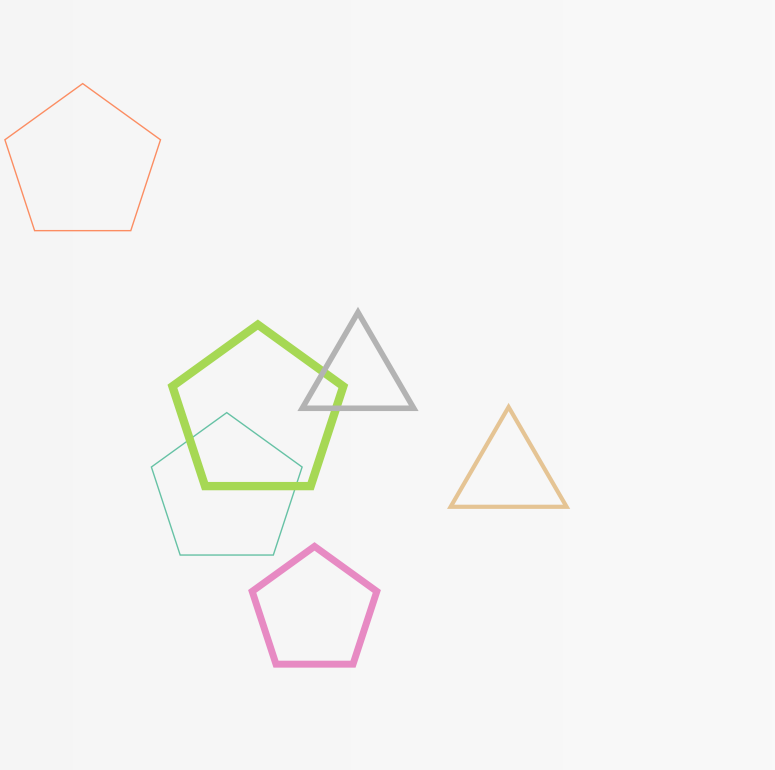[{"shape": "pentagon", "thickness": 0.5, "radius": 0.51, "center": [0.293, 0.362]}, {"shape": "pentagon", "thickness": 0.5, "radius": 0.53, "center": [0.107, 0.786]}, {"shape": "pentagon", "thickness": 2.5, "radius": 0.42, "center": [0.406, 0.206]}, {"shape": "pentagon", "thickness": 3, "radius": 0.58, "center": [0.333, 0.462]}, {"shape": "triangle", "thickness": 1.5, "radius": 0.43, "center": [0.656, 0.385]}, {"shape": "triangle", "thickness": 2, "radius": 0.42, "center": [0.462, 0.511]}]